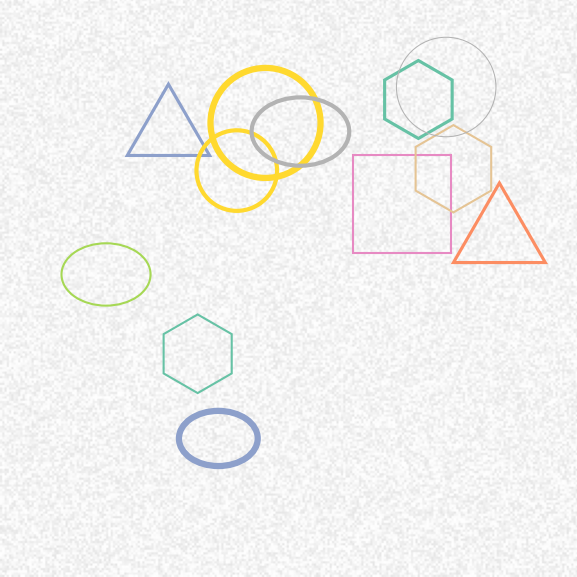[{"shape": "hexagon", "thickness": 1, "radius": 0.34, "center": [0.342, 0.387]}, {"shape": "hexagon", "thickness": 1.5, "radius": 0.34, "center": [0.724, 0.827]}, {"shape": "triangle", "thickness": 1.5, "radius": 0.46, "center": [0.865, 0.59]}, {"shape": "triangle", "thickness": 1.5, "radius": 0.41, "center": [0.292, 0.771]}, {"shape": "oval", "thickness": 3, "radius": 0.34, "center": [0.378, 0.24]}, {"shape": "square", "thickness": 1, "radius": 0.42, "center": [0.696, 0.646]}, {"shape": "oval", "thickness": 1, "radius": 0.39, "center": [0.184, 0.524]}, {"shape": "circle", "thickness": 3, "radius": 0.48, "center": [0.46, 0.786]}, {"shape": "circle", "thickness": 2, "radius": 0.35, "center": [0.41, 0.704]}, {"shape": "hexagon", "thickness": 1, "radius": 0.38, "center": [0.785, 0.707]}, {"shape": "oval", "thickness": 2, "radius": 0.42, "center": [0.52, 0.771]}, {"shape": "circle", "thickness": 0.5, "radius": 0.43, "center": [0.773, 0.848]}]